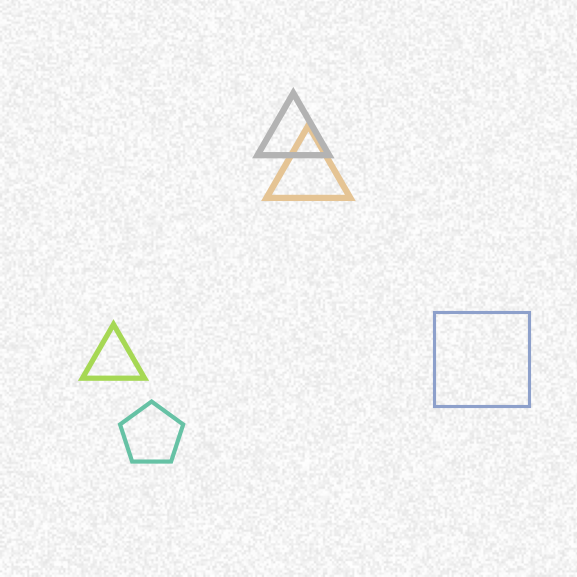[{"shape": "pentagon", "thickness": 2, "radius": 0.29, "center": [0.263, 0.246]}, {"shape": "square", "thickness": 1.5, "radius": 0.41, "center": [0.834, 0.377]}, {"shape": "triangle", "thickness": 2.5, "radius": 0.31, "center": [0.197, 0.375]}, {"shape": "triangle", "thickness": 3, "radius": 0.42, "center": [0.534, 0.698]}, {"shape": "triangle", "thickness": 3, "radius": 0.36, "center": [0.508, 0.766]}]